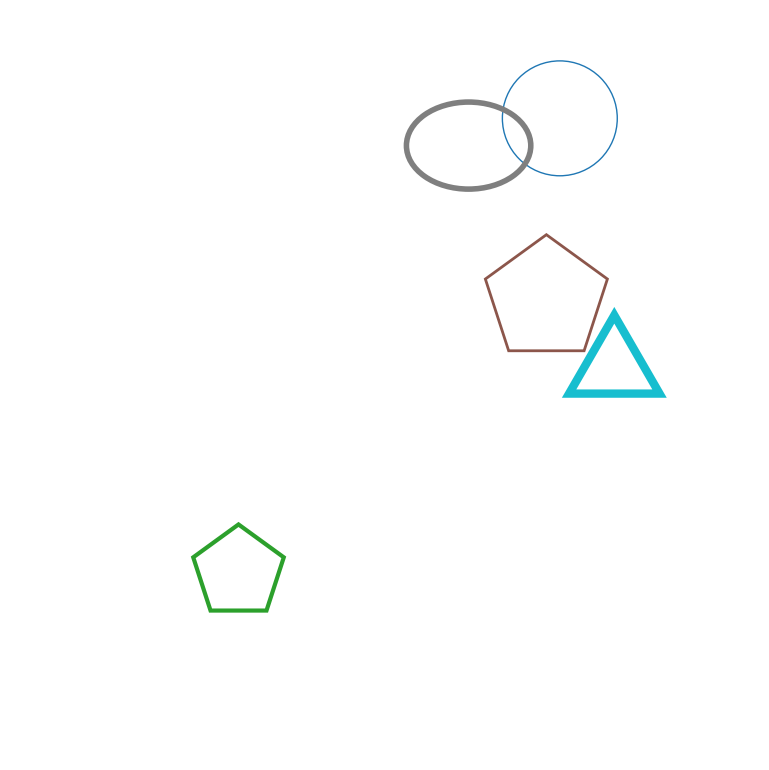[{"shape": "circle", "thickness": 0.5, "radius": 0.37, "center": [0.727, 0.846]}, {"shape": "pentagon", "thickness": 1.5, "radius": 0.31, "center": [0.31, 0.257]}, {"shape": "pentagon", "thickness": 1, "radius": 0.42, "center": [0.71, 0.612]}, {"shape": "oval", "thickness": 2, "radius": 0.4, "center": [0.609, 0.811]}, {"shape": "triangle", "thickness": 3, "radius": 0.34, "center": [0.798, 0.523]}]